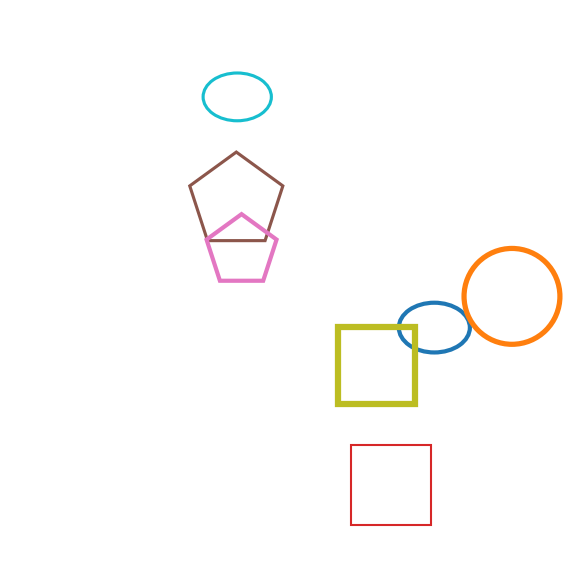[{"shape": "oval", "thickness": 2, "radius": 0.31, "center": [0.752, 0.432]}, {"shape": "circle", "thickness": 2.5, "radius": 0.41, "center": [0.887, 0.486]}, {"shape": "square", "thickness": 1, "radius": 0.34, "center": [0.677, 0.16]}, {"shape": "pentagon", "thickness": 1.5, "radius": 0.42, "center": [0.409, 0.651]}, {"shape": "pentagon", "thickness": 2, "radius": 0.32, "center": [0.418, 0.565]}, {"shape": "square", "thickness": 3, "radius": 0.34, "center": [0.652, 0.367]}, {"shape": "oval", "thickness": 1.5, "radius": 0.3, "center": [0.411, 0.831]}]